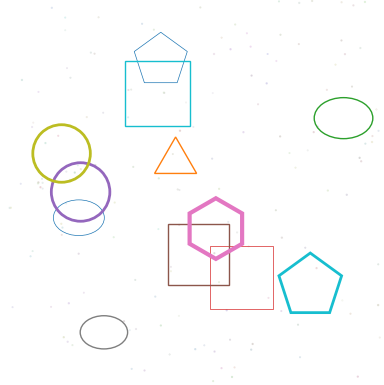[{"shape": "pentagon", "thickness": 0.5, "radius": 0.36, "center": [0.418, 0.844]}, {"shape": "oval", "thickness": 0.5, "radius": 0.33, "center": [0.205, 0.434]}, {"shape": "triangle", "thickness": 1, "radius": 0.32, "center": [0.456, 0.581]}, {"shape": "oval", "thickness": 1, "radius": 0.38, "center": [0.892, 0.693]}, {"shape": "square", "thickness": 0.5, "radius": 0.41, "center": [0.627, 0.28]}, {"shape": "circle", "thickness": 2, "radius": 0.38, "center": [0.209, 0.501]}, {"shape": "square", "thickness": 1, "radius": 0.4, "center": [0.516, 0.339]}, {"shape": "hexagon", "thickness": 3, "radius": 0.39, "center": [0.561, 0.406]}, {"shape": "oval", "thickness": 1, "radius": 0.31, "center": [0.27, 0.137]}, {"shape": "circle", "thickness": 2, "radius": 0.37, "center": [0.16, 0.601]}, {"shape": "pentagon", "thickness": 2, "radius": 0.43, "center": [0.806, 0.257]}, {"shape": "square", "thickness": 1, "radius": 0.43, "center": [0.409, 0.757]}]